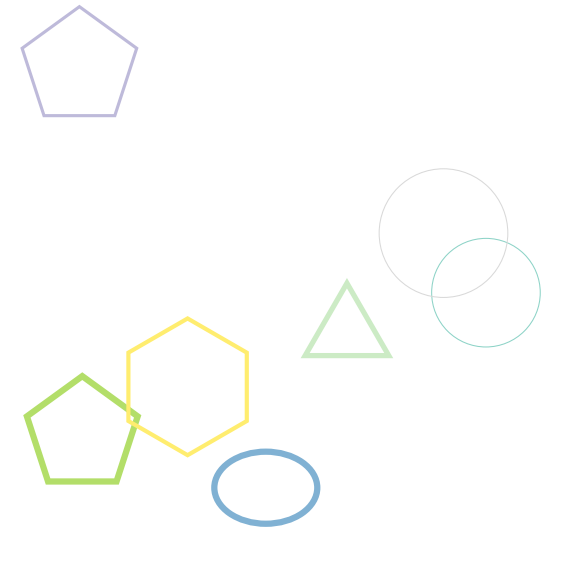[{"shape": "circle", "thickness": 0.5, "radius": 0.47, "center": [0.841, 0.492]}, {"shape": "pentagon", "thickness": 1.5, "radius": 0.52, "center": [0.138, 0.883]}, {"shape": "oval", "thickness": 3, "radius": 0.45, "center": [0.46, 0.155]}, {"shape": "pentagon", "thickness": 3, "radius": 0.5, "center": [0.142, 0.247]}, {"shape": "circle", "thickness": 0.5, "radius": 0.56, "center": [0.768, 0.595]}, {"shape": "triangle", "thickness": 2.5, "radius": 0.42, "center": [0.601, 0.425]}, {"shape": "hexagon", "thickness": 2, "radius": 0.59, "center": [0.325, 0.329]}]